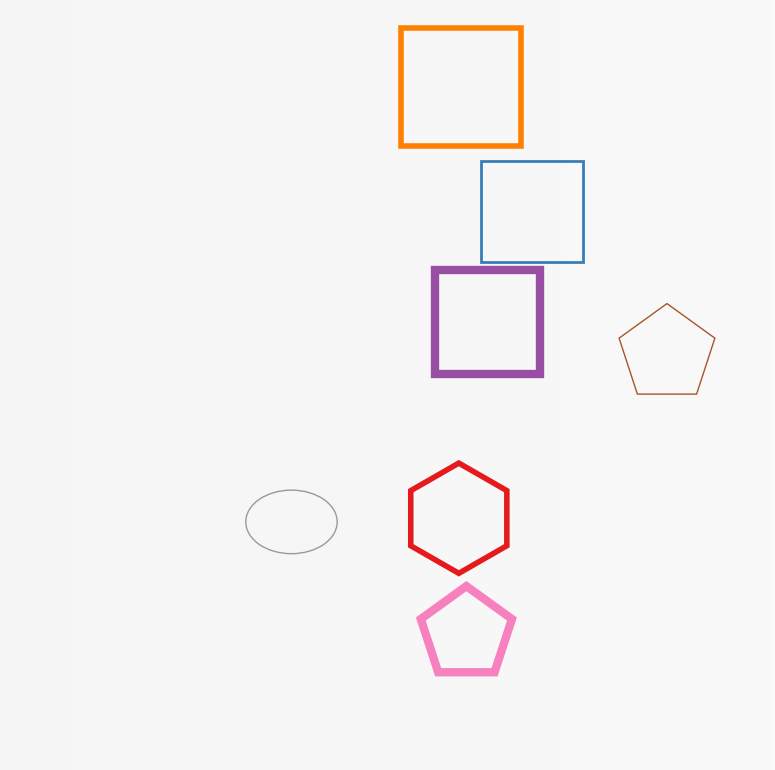[{"shape": "hexagon", "thickness": 2, "radius": 0.36, "center": [0.592, 0.327]}, {"shape": "square", "thickness": 1, "radius": 0.33, "center": [0.686, 0.726]}, {"shape": "square", "thickness": 3, "radius": 0.34, "center": [0.63, 0.581]}, {"shape": "square", "thickness": 2, "radius": 0.38, "center": [0.595, 0.887]}, {"shape": "pentagon", "thickness": 0.5, "radius": 0.32, "center": [0.861, 0.541]}, {"shape": "pentagon", "thickness": 3, "radius": 0.31, "center": [0.602, 0.177]}, {"shape": "oval", "thickness": 0.5, "radius": 0.29, "center": [0.376, 0.322]}]